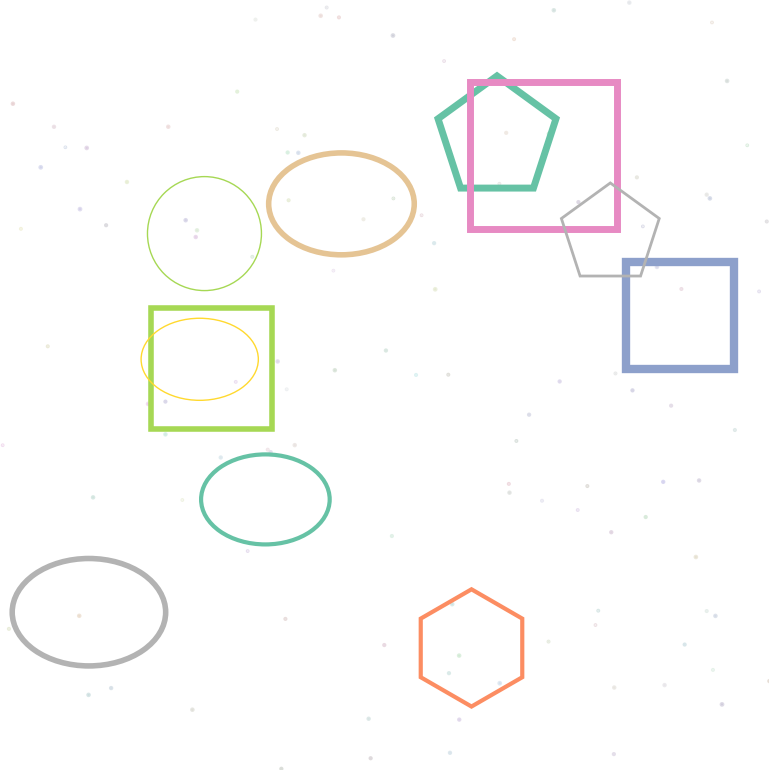[{"shape": "oval", "thickness": 1.5, "radius": 0.42, "center": [0.345, 0.351]}, {"shape": "pentagon", "thickness": 2.5, "radius": 0.4, "center": [0.645, 0.821]}, {"shape": "hexagon", "thickness": 1.5, "radius": 0.38, "center": [0.612, 0.159]}, {"shape": "square", "thickness": 3, "radius": 0.35, "center": [0.883, 0.59]}, {"shape": "square", "thickness": 2.5, "radius": 0.48, "center": [0.706, 0.799]}, {"shape": "square", "thickness": 2, "radius": 0.39, "center": [0.275, 0.522]}, {"shape": "circle", "thickness": 0.5, "radius": 0.37, "center": [0.266, 0.697]}, {"shape": "oval", "thickness": 0.5, "radius": 0.38, "center": [0.259, 0.533]}, {"shape": "oval", "thickness": 2, "radius": 0.47, "center": [0.443, 0.735]}, {"shape": "oval", "thickness": 2, "radius": 0.5, "center": [0.116, 0.205]}, {"shape": "pentagon", "thickness": 1, "radius": 0.33, "center": [0.793, 0.696]}]